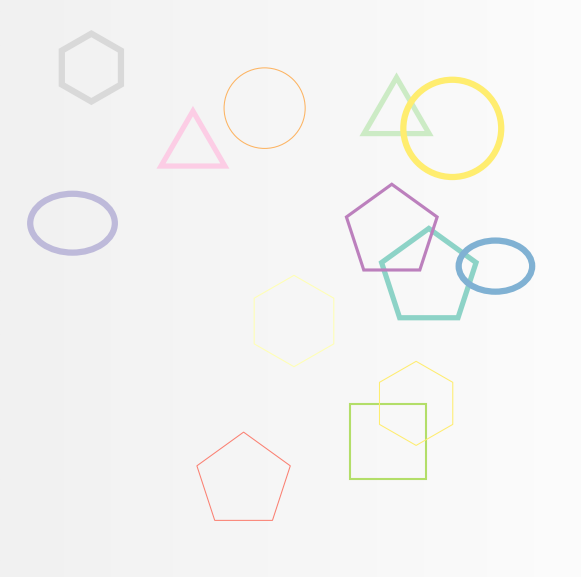[{"shape": "pentagon", "thickness": 2.5, "radius": 0.43, "center": [0.738, 0.518]}, {"shape": "hexagon", "thickness": 0.5, "radius": 0.4, "center": [0.506, 0.443]}, {"shape": "oval", "thickness": 3, "radius": 0.36, "center": [0.125, 0.613]}, {"shape": "pentagon", "thickness": 0.5, "radius": 0.42, "center": [0.419, 0.166]}, {"shape": "oval", "thickness": 3, "radius": 0.32, "center": [0.852, 0.538]}, {"shape": "circle", "thickness": 0.5, "radius": 0.35, "center": [0.455, 0.812]}, {"shape": "square", "thickness": 1, "radius": 0.32, "center": [0.667, 0.234]}, {"shape": "triangle", "thickness": 2.5, "radius": 0.32, "center": [0.332, 0.743]}, {"shape": "hexagon", "thickness": 3, "radius": 0.29, "center": [0.157, 0.882]}, {"shape": "pentagon", "thickness": 1.5, "radius": 0.41, "center": [0.674, 0.598]}, {"shape": "triangle", "thickness": 2.5, "radius": 0.32, "center": [0.682, 0.8]}, {"shape": "circle", "thickness": 3, "radius": 0.42, "center": [0.778, 0.777]}, {"shape": "hexagon", "thickness": 0.5, "radius": 0.36, "center": [0.716, 0.301]}]